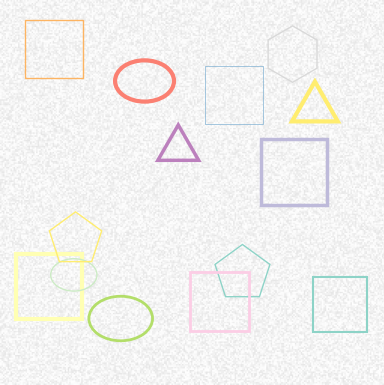[{"shape": "square", "thickness": 1.5, "radius": 0.35, "center": [0.883, 0.209]}, {"shape": "pentagon", "thickness": 1, "radius": 0.37, "center": [0.63, 0.29]}, {"shape": "square", "thickness": 3, "radius": 0.43, "center": [0.127, 0.256]}, {"shape": "square", "thickness": 2.5, "radius": 0.43, "center": [0.763, 0.553]}, {"shape": "oval", "thickness": 3, "radius": 0.38, "center": [0.375, 0.79]}, {"shape": "square", "thickness": 0.5, "radius": 0.38, "center": [0.608, 0.752]}, {"shape": "square", "thickness": 1, "radius": 0.38, "center": [0.139, 0.873]}, {"shape": "oval", "thickness": 2, "radius": 0.41, "center": [0.314, 0.173]}, {"shape": "square", "thickness": 2, "radius": 0.38, "center": [0.571, 0.216]}, {"shape": "hexagon", "thickness": 1, "radius": 0.37, "center": [0.76, 0.86]}, {"shape": "triangle", "thickness": 2.5, "radius": 0.31, "center": [0.463, 0.614]}, {"shape": "oval", "thickness": 1, "radius": 0.3, "center": [0.192, 0.286]}, {"shape": "triangle", "thickness": 3, "radius": 0.34, "center": [0.818, 0.719]}, {"shape": "pentagon", "thickness": 1, "radius": 0.36, "center": [0.196, 0.378]}]